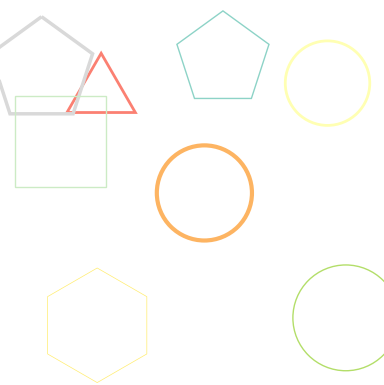[{"shape": "pentagon", "thickness": 1, "radius": 0.63, "center": [0.579, 0.846]}, {"shape": "circle", "thickness": 2, "radius": 0.55, "center": [0.851, 0.784]}, {"shape": "triangle", "thickness": 2, "radius": 0.51, "center": [0.263, 0.759]}, {"shape": "circle", "thickness": 3, "radius": 0.62, "center": [0.531, 0.499]}, {"shape": "circle", "thickness": 1, "radius": 0.69, "center": [0.898, 0.174]}, {"shape": "pentagon", "thickness": 2.5, "radius": 0.7, "center": [0.108, 0.817]}, {"shape": "square", "thickness": 1, "radius": 0.59, "center": [0.157, 0.633]}, {"shape": "hexagon", "thickness": 0.5, "radius": 0.74, "center": [0.252, 0.155]}]